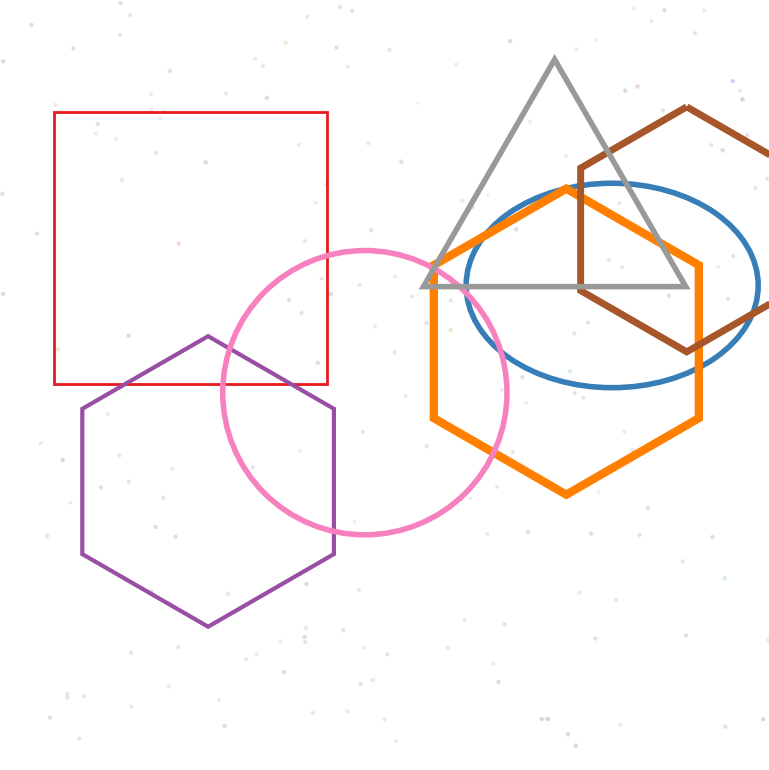[{"shape": "square", "thickness": 1, "radius": 0.89, "center": [0.247, 0.678]}, {"shape": "oval", "thickness": 2, "radius": 0.95, "center": [0.795, 0.629]}, {"shape": "hexagon", "thickness": 1.5, "radius": 0.94, "center": [0.27, 0.375]}, {"shape": "hexagon", "thickness": 3, "radius": 0.99, "center": [0.735, 0.556]}, {"shape": "hexagon", "thickness": 2.5, "radius": 0.8, "center": [0.892, 0.702]}, {"shape": "circle", "thickness": 2, "radius": 0.92, "center": [0.474, 0.49]}, {"shape": "triangle", "thickness": 2, "radius": 0.98, "center": [0.72, 0.726]}]